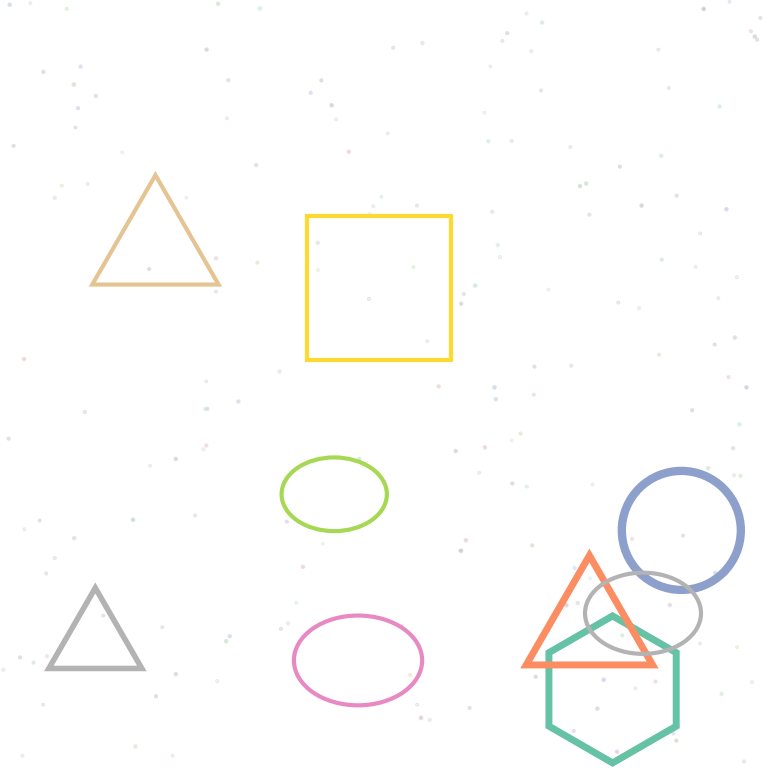[{"shape": "hexagon", "thickness": 2.5, "radius": 0.48, "center": [0.796, 0.105]}, {"shape": "triangle", "thickness": 2.5, "radius": 0.47, "center": [0.765, 0.184]}, {"shape": "circle", "thickness": 3, "radius": 0.39, "center": [0.885, 0.311]}, {"shape": "oval", "thickness": 1.5, "radius": 0.42, "center": [0.465, 0.142]}, {"shape": "oval", "thickness": 1.5, "radius": 0.34, "center": [0.434, 0.358]}, {"shape": "square", "thickness": 1.5, "radius": 0.47, "center": [0.492, 0.626]}, {"shape": "triangle", "thickness": 1.5, "radius": 0.47, "center": [0.202, 0.678]}, {"shape": "oval", "thickness": 1.5, "radius": 0.38, "center": [0.835, 0.204]}, {"shape": "triangle", "thickness": 2, "radius": 0.35, "center": [0.124, 0.167]}]